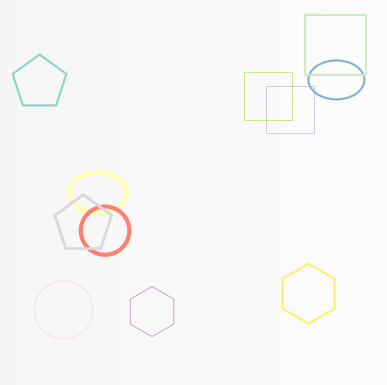[{"shape": "pentagon", "thickness": 1.5, "radius": 0.36, "center": [0.102, 0.785]}, {"shape": "oval", "thickness": 3, "radius": 0.37, "center": [0.253, 0.5]}, {"shape": "square", "thickness": 0.5, "radius": 0.31, "center": [0.748, 0.715]}, {"shape": "circle", "thickness": 3, "radius": 0.31, "center": [0.271, 0.401]}, {"shape": "oval", "thickness": 1.5, "radius": 0.36, "center": [0.868, 0.792]}, {"shape": "square", "thickness": 0.5, "radius": 0.31, "center": [0.691, 0.751]}, {"shape": "circle", "thickness": 0.5, "radius": 0.38, "center": [0.164, 0.195]}, {"shape": "pentagon", "thickness": 2, "radius": 0.39, "center": [0.215, 0.417]}, {"shape": "hexagon", "thickness": 0.5, "radius": 0.32, "center": [0.392, 0.191]}, {"shape": "square", "thickness": 1.5, "radius": 0.39, "center": [0.866, 0.884]}, {"shape": "hexagon", "thickness": 1.5, "radius": 0.39, "center": [0.796, 0.237]}]